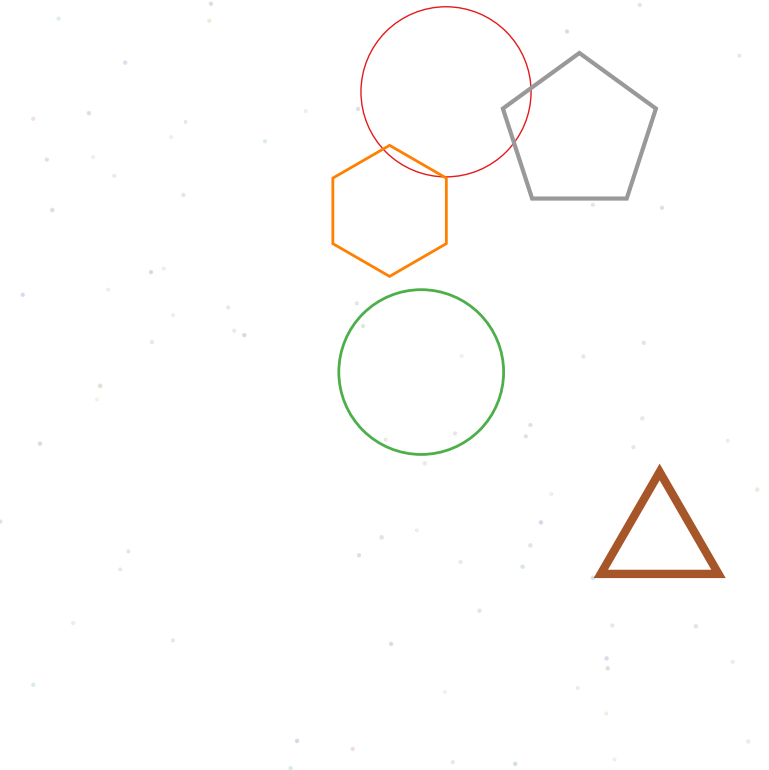[{"shape": "circle", "thickness": 0.5, "radius": 0.55, "center": [0.579, 0.881]}, {"shape": "circle", "thickness": 1, "radius": 0.54, "center": [0.547, 0.517]}, {"shape": "hexagon", "thickness": 1, "radius": 0.43, "center": [0.506, 0.726]}, {"shape": "triangle", "thickness": 3, "radius": 0.44, "center": [0.857, 0.299]}, {"shape": "pentagon", "thickness": 1.5, "radius": 0.52, "center": [0.752, 0.827]}]